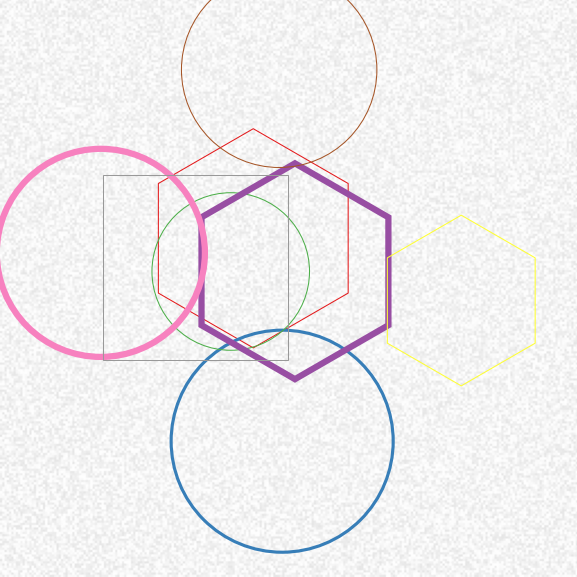[{"shape": "hexagon", "thickness": 0.5, "radius": 0.95, "center": [0.439, 0.587]}, {"shape": "circle", "thickness": 1.5, "radius": 0.96, "center": [0.489, 0.235]}, {"shape": "circle", "thickness": 0.5, "radius": 0.68, "center": [0.4, 0.529]}, {"shape": "hexagon", "thickness": 3, "radius": 0.93, "center": [0.511, 0.529]}, {"shape": "hexagon", "thickness": 0.5, "radius": 0.74, "center": [0.799, 0.479]}, {"shape": "circle", "thickness": 0.5, "radius": 0.85, "center": [0.483, 0.878]}, {"shape": "circle", "thickness": 3, "radius": 0.9, "center": [0.175, 0.561]}, {"shape": "square", "thickness": 0.5, "radius": 0.8, "center": [0.338, 0.536]}]